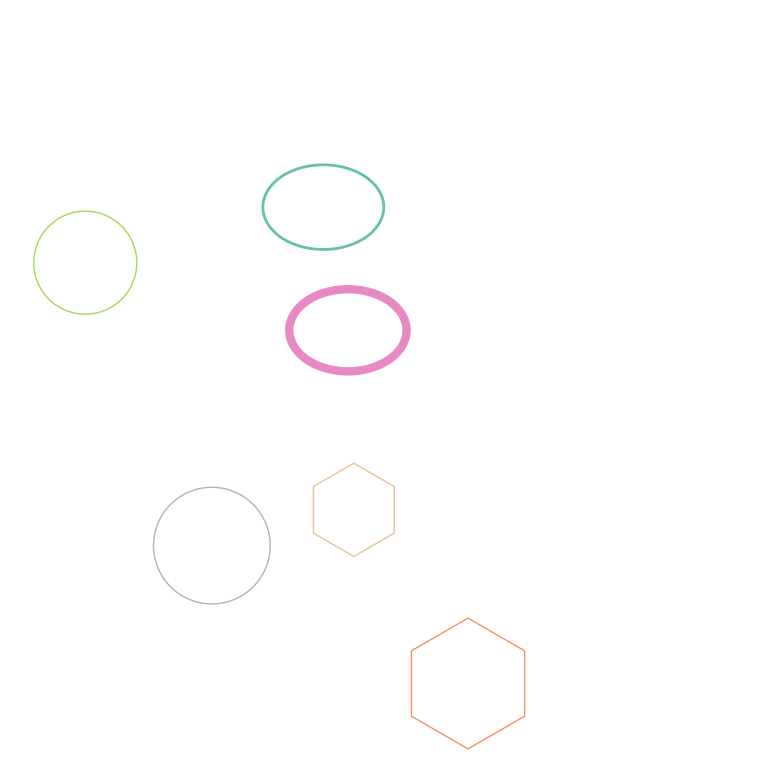[{"shape": "oval", "thickness": 1, "radius": 0.39, "center": [0.42, 0.731]}, {"shape": "hexagon", "thickness": 0.5, "radius": 0.42, "center": [0.608, 0.112]}, {"shape": "oval", "thickness": 3, "radius": 0.38, "center": [0.452, 0.571]}, {"shape": "circle", "thickness": 0.5, "radius": 0.33, "center": [0.111, 0.659]}, {"shape": "hexagon", "thickness": 0.5, "radius": 0.3, "center": [0.46, 0.338]}, {"shape": "circle", "thickness": 0.5, "radius": 0.38, "center": [0.275, 0.291]}]